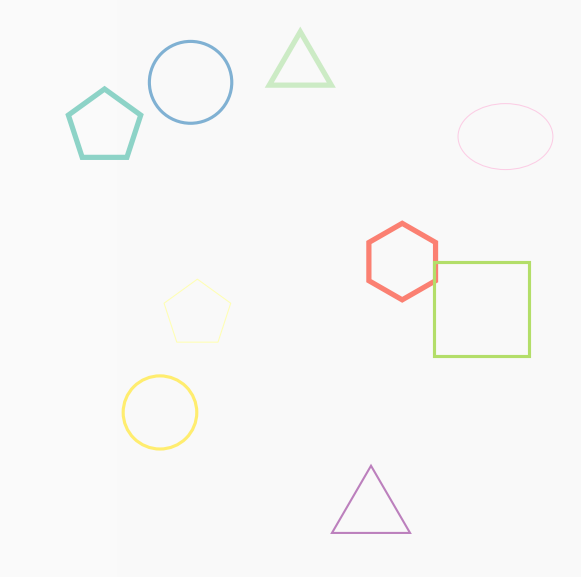[{"shape": "pentagon", "thickness": 2.5, "radius": 0.33, "center": [0.18, 0.78]}, {"shape": "pentagon", "thickness": 0.5, "radius": 0.3, "center": [0.34, 0.455]}, {"shape": "hexagon", "thickness": 2.5, "radius": 0.33, "center": [0.692, 0.546]}, {"shape": "circle", "thickness": 1.5, "radius": 0.35, "center": [0.328, 0.857]}, {"shape": "square", "thickness": 1.5, "radius": 0.41, "center": [0.828, 0.463]}, {"shape": "oval", "thickness": 0.5, "radius": 0.41, "center": [0.87, 0.763]}, {"shape": "triangle", "thickness": 1, "radius": 0.39, "center": [0.638, 0.115]}, {"shape": "triangle", "thickness": 2.5, "radius": 0.31, "center": [0.517, 0.883]}, {"shape": "circle", "thickness": 1.5, "radius": 0.32, "center": [0.275, 0.285]}]